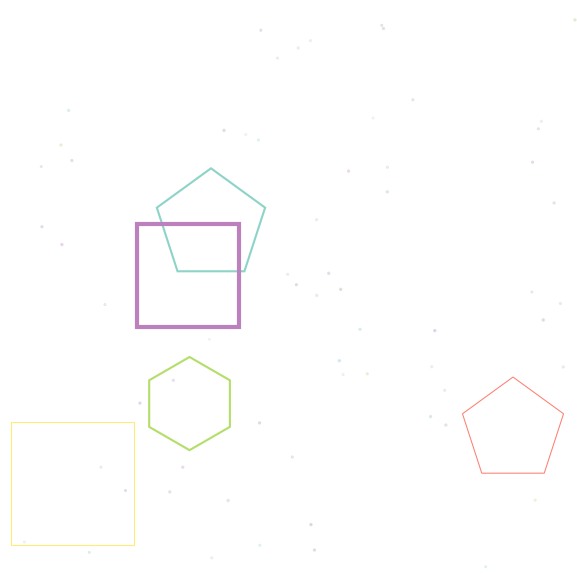[{"shape": "pentagon", "thickness": 1, "radius": 0.49, "center": [0.365, 0.609]}, {"shape": "pentagon", "thickness": 0.5, "radius": 0.46, "center": [0.888, 0.254]}, {"shape": "hexagon", "thickness": 1, "radius": 0.4, "center": [0.328, 0.3]}, {"shape": "square", "thickness": 2, "radius": 0.44, "center": [0.325, 0.522]}, {"shape": "square", "thickness": 0.5, "radius": 0.53, "center": [0.125, 0.161]}]